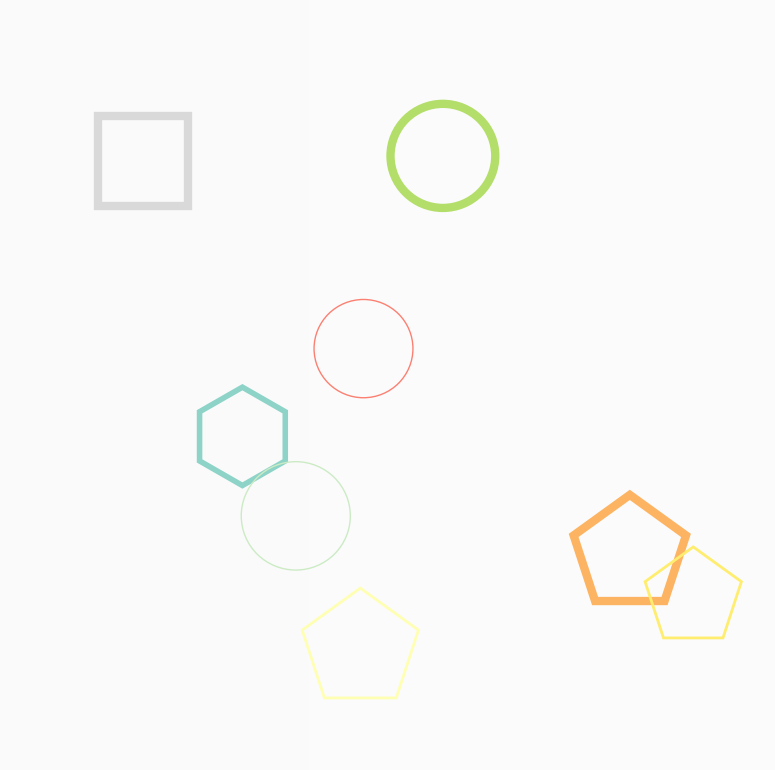[{"shape": "hexagon", "thickness": 2, "radius": 0.32, "center": [0.313, 0.433]}, {"shape": "pentagon", "thickness": 1, "radius": 0.39, "center": [0.465, 0.157]}, {"shape": "circle", "thickness": 0.5, "radius": 0.32, "center": [0.469, 0.547]}, {"shape": "pentagon", "thickness": 3, "radius": 0.38, "center": [0.813, 0.281]}, {"shape": "circle", "thickness": 3, "radius": 0.34, "center": [0.571, 0.798]}, {"shape": "square", "thickness": 3, "radius": 0.29, "center": [0.184, 0.791]}, {"shape": "circle", "thickness": 0.5, "radius": 0.35, "center": [0.382, 0.33]}, {"shape": "pentagon", "thickness": 1, "radius": 0.33, "center": [0.895, 0.224]}]